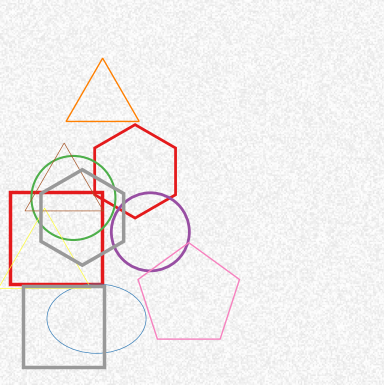[{"shape": "hexagon", "thickness": 2, "radius": 0.61, "center": [0.351, 0.555]}, {"shape": "square", "thickness": 2.5, "radius": 0.6, "center": [0.145, 0.382]}, {"shape": "oval", "thickness": 0.5, "radius": 0.64, "center": [0.251, 0.172]}, {"shape": "circle", "thickness": 1.5, "radius": 0.55, "center": [0.191, 0.486]}, {"shape": "circle", "thickness": 2, "radius": 0.51, "center": [0.39, 0.398]}, {"shape": "triangle", "thickness": 1, "radius": 0.55, "center": [0.267, 0.739]}, {"shape": "triangle", "thickness": 0.5, "radius": 0.69, "center": [0.116, 0.32]}, {"shape": "triangle", "thickness": 0.5, "radius": 0.59, "center": [0.167, 0.511]}, {"shape": "pentagon", "thickness": 1, "radius": 0.69, "center": [0.49, 0.231]}, {"shape": "hexagon", "thickness": 2.5, "radius": 0.62, "center": [0.214, 0.435]}, {"shape": "square", "thickness": 2.5, "radius": 0.53, "center": [0.166, 0.152]}]